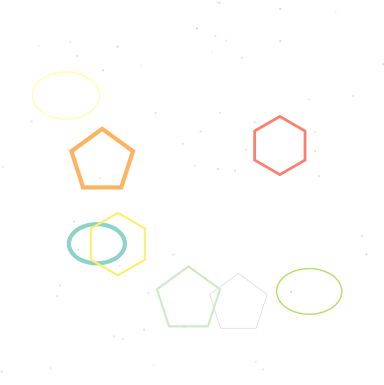[{"shape": "oval", "thickness": 3, "radius": 0.36, "center": [0.252, 0.367]}, {"shape": "oval", "thickness": 1, "radius": 0.44, "center": [0.171, 0.752]}, {"shape": "hexagon", "thickness": 2, "radius": 0.38, "center": [0.727, 0.622]}, {"shape": "pentagon", "thickness": 3, "radius": 0.42, "center": [0.265, 0.581]}, {"shape": "oval", "thickness": 1, "radius": 0.42, "center": [0.803, 0.243]}, {"shape": "pentagon", "thickness": 0.5, "radius": 0.39, "center": [0.619, 0.211]}, {"shape": "pentagon", "thickness": 1.5, "radius": 0.43, "center": [0.49, 0.222]}, {"shape": "hexagon", "thickness": 1.5, "radius": 0.41, "center": [0.306, 0.366]}]